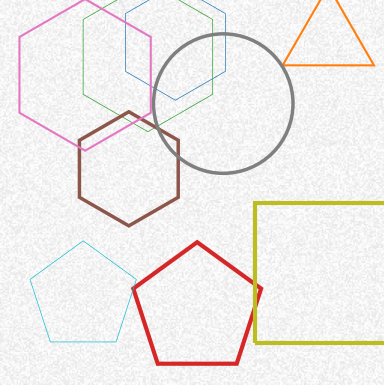[{"shape": "hexagon", "thickness": 0.5, "radius": 0.75, "center": [0.456, 0.89]}, {"shape": "triangle", "thickness": 1.5, "radius": 0.68, "center": [0.853, 0.899]}, {"shape": "hexagon", "thickness": 0.5, "radius": 0.97, "center": [0.384, 0.852]}, {"shape": "pentagon", "thickness": 3, "radius": 0.87, "center": [0.512, 0.196]}, {"shape": "hexagon", "thickness": 2.5, "radius": 0.74, "center": [0.335, 0.562]}, {"shape": "hexagon", "thickness": 1.5, "radius": 0.98, "center": [0.221, 0.805]}, {"shape": "circle", "thickness": 2.5, "radius": 0.91, "center": [0.58, 0.731]}, {"shape": "square", "thickness": 3, "radius": 0.91, "center": [0.843, 0.291]}, {"shape": "pentagon", "thickness": 0.5, "radius": 0.73, "center": [0.216, 0.229]}]